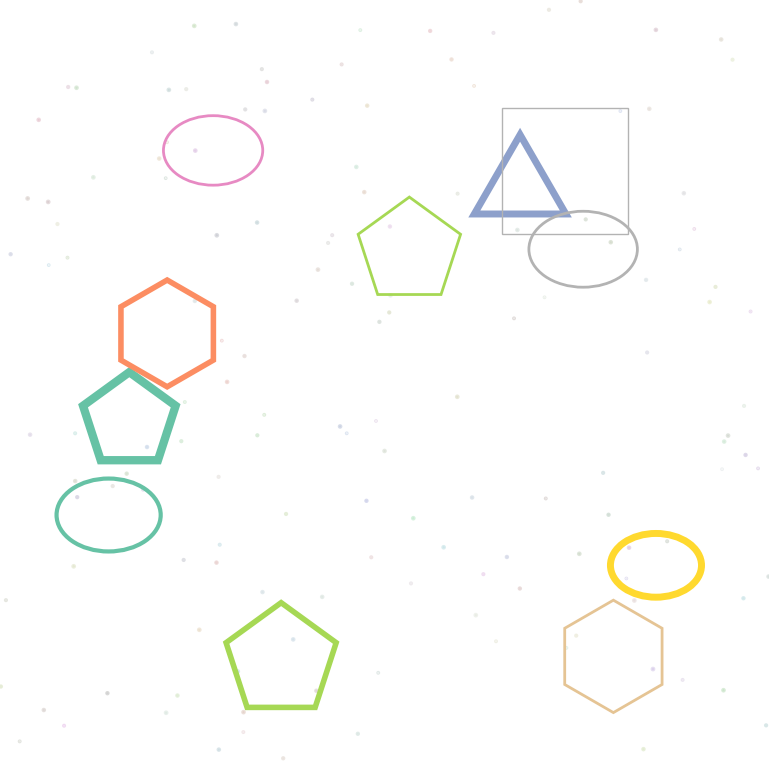[{"shape": "oval", "thickness": 1.5, "radius": 0.34, "center": [0.141, 0.331]}, {"shape": "pentagon", "thickness": 3, "radius": 0.32, "center": [0.168, 0.453]}, {"shape": "hexagon", "thickness": 2, "radius": 0.35, "center": [0.217, 0.567]}, {"shape": "triangle", "thickness": 2.5, "radius": 0.34, "center": [0.675, 0.756]}, {"shape": "oval", "thickness": 1, "radius": 0.32, "center": [0.277, 0.805]}, {"shape": "pentagon", "thickness": 2, "radius": 0.38, "center": [0.365, 0.142]}, {"shape": "pentagon", "thickness": 1, "radius": 0.35, "center": [0.532, 0.674]}, {"shape": "oval", "thickness": 2.5, "radius": 0.3, "center": [0.852, 0.266]}, {"shape": "hexagon", "thickness": 1, "radius": 0.36, "center": [0.797, 0.148]}, {"shape": "oval", "thickness": 1, "radius": 0.35, "center": [0.757, 0.676]}, {"shape": "square", "thickness": 0.5, "radius": 0.41, "center": [0.734, 0.778]}]